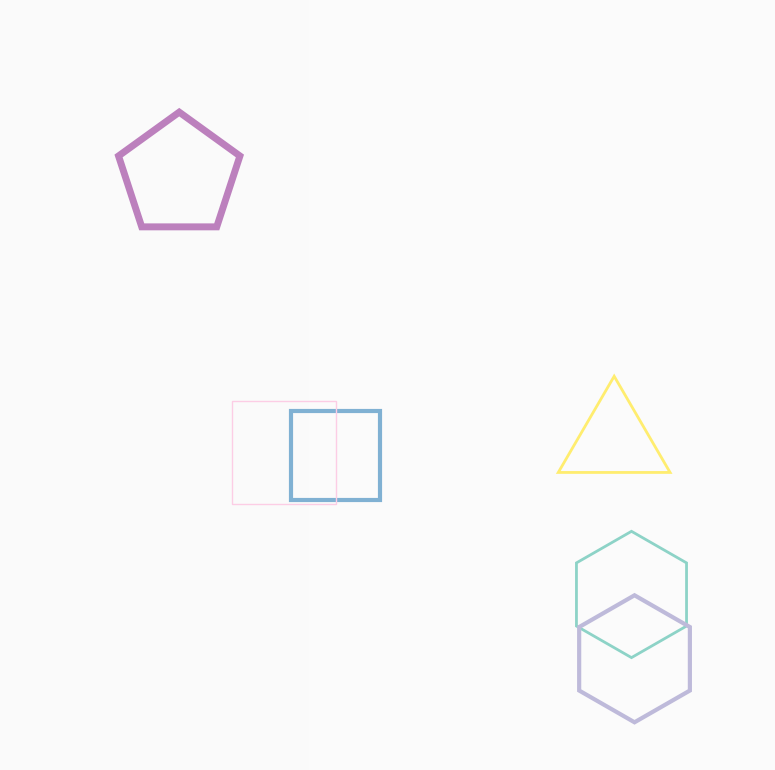[{"shape": "hexagon", "thickness": 1, "radius": 0.41, "center": [0.815, 0.228]}, {"shape": "hexagon", "thickness": 1.5, "radius": 0.41, "center": [0.819, 0.144]}, {"shape": "square", "thickness": 1.5, "radius": 0.29, "center": [0.433, 0.408]}, {"shape": "square", "thickness": 0.5, "radius": 0.34, "center": [0.366, 0.412]}, {"shape": "pentagon", "thickness": 2.5, "radius": 0.41, "center": [0.231, 0.772]}, {"shape": "triangle", "thickness": 1, "radius": 0.42, "center": [0.792, 0.428]}]